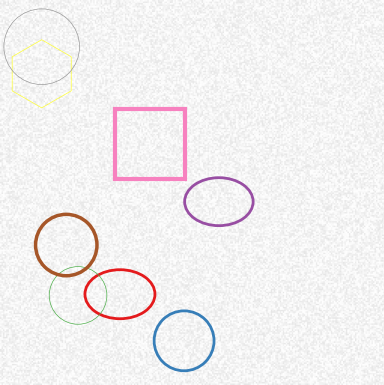[{"shape": "oval", "thickness": 2, "radius": 0.45, "center": [0.312, 0.236]}, {"shape": "circle", "thickness": 2, "radius": 0.39, "center": [0.478, 0.115]}, {"shape": "circle", "thickness": 0.5, "radius": 0.37, "center": [0.203, 0.233]}, {"shape": "oval", "thickness": 2, "radius": 0.44, "center": [0.569, 0.476]}, {"shape": "hexagon", "thickness": 0.5, "radius": 0.44, "center": [0.108, 0.808]}, {"shape": "circle", "thickness": 2.5, "radius": 0.4, "center": [0.172, 0.364]}, {"shape": "square", "thickness": 3, "radius": 0.46, "center": [0.39, 0.625]}, {"shape": "circle", "thickness": 0.5, "radius": 0.49, "center": [0.108, 0.879]}]